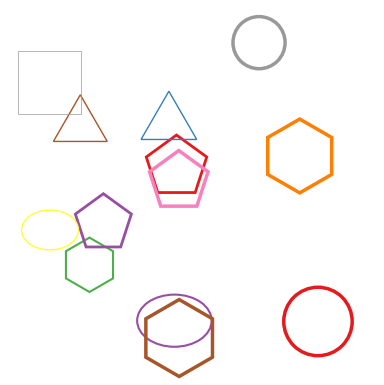[{"shape": "circle", "thickness": 2.5, "radius": 0.44, "center": [0.826, 0.165]}, {"shape": "pentagon", "thickness": 2, "radius": 0.41, "center": [0.458, 0.567]}, {"shape": "triangle", "thickness": 1, "radius": 0.42, "center": [0.439, 0.68]}, {"shape": "hexagon", "thickness": 1.5, "radius": 0.35, "center": [0.232, 0.312]}, {"shape": "pentagon", "thickness": 2, "radius": 0.38, "center": [0.269, 0.42]}, {"shape": "oval", "thickness": 1.5, "radius": 0.48, "center": [0.453, 0.167]}, {"shape": "hexagon", "thickness": 2.5, "radius": 0.48, "center": [0.778, 0.595]}, {"shape": "oval", "thickness": 1, "radius": 0.37, "center": [0.13, 0.403]}, {"shape": "hexagon", "thickness": 2.5, "radius": 0.5, "center": [0.465, 0.122]}, {"shape": "triangle", "thickness": 1, "radius": 0.4, "center": [0.209, 0.673]}, {"shape": "pentagon", "thickness": 2.5, "radius": 0.4, "center": [0.464, 0.529]}, {"shape": "circle", "thickness": 2.5, "radius": 0.34, "center": [0.673, 0.889]}, {"shape": "square", "thickness": 0.5, "radius": 0.41, "center": [0.128, 0.786]}]